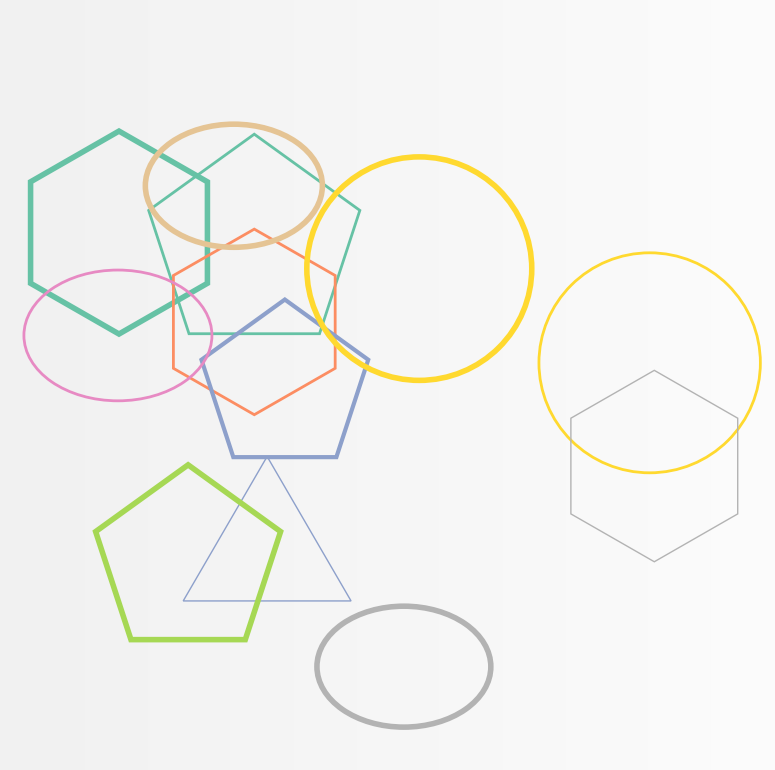[{"shape": "pentagon", "thickness": 1, "radius": 0.72, "center": [0.328, 0.682]}, {"shape": "hexagon", "thickness": 2, "radius": 0.66, "center": [0.154, 0.698]}, {"shape": "hexagon", "thickness": 1, "radius": 0.6, "center": [0.328, 0.582]}, {"shape": "pentagon", "thickness": 1.5, "radius": 0.57, "center": [0.368, 0.498]}, {"shape": "triangle", "thickness": 0.5, "radius": 0.63, "center": [0.345, 0.282]}, {"shape": "oval", "thickness": 1, "radius": 0.61, "center": [0.152, 0.564]}, {"shape": "pentagon", "thickness": 2, "radius": 0.63, "center": [0.243, 0.271]}, {"shape": "circle", "thickness": 1, "radius": 0.71, "center": [0.838, 0.529]}, {"shape": "circle", "thickness": 2, "radius": 0.73, "center": [0.541, 0.651]}, {"shape": "oval", "thickness": 2, "radius": 0.57, "center": [0.302, 0.759]}, {"shape": "oval", "thickness": 2, "radius": 0.56, "center": [0.521, 0.134]}, {"shape": "hexagon", "thickness": 0.5, "radius": 0.62, "center": [0.844, 0.395]}]